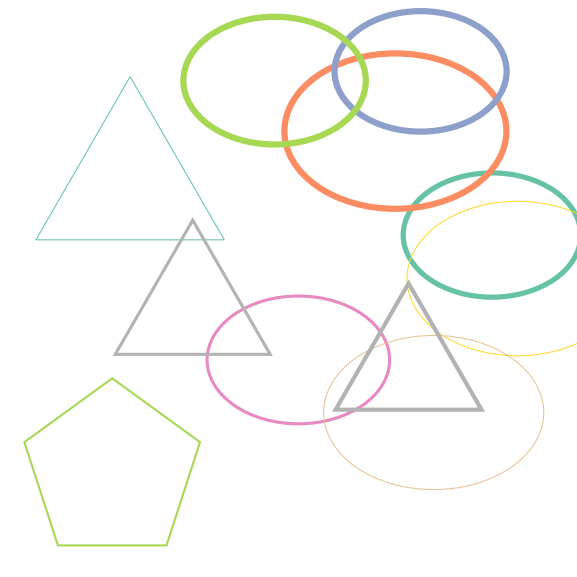[{"shape": "oval", "thickness": 2.5, "radius": 0.77, "center": [0.852, 0.592]}, {"shape": "triangle", "thickness": 0.5, "radius": 0.94, "center": [0.225, 0.678]}, {"shape": "oval", "thickness": 3, "radius": 0.96, "center": [0.685, 0.772]}, {"shape": "oval", "thickness": 3, "radius": 0.75, "center": [0.728, 0.876]}, {"shape": "oval", "thickness": 1.5, "radius": 0.79, "center": [0.517, 0.376]}, {"shape": "pentagon", "thickness": 1, "radius": 0.8, "center": [0.194, 0.184]}, {"shape": "oval", "thickness": 3, "radius": 0.79, "center": [0.475, 0.86]}, {"shape": "oval", "thickness": 0.5, "radius": 0.96, "center": [0.896, 0.517]}, {"shape": "oval", "thickness": 0.5, "radius": 0.95, "center": [0.751, 0.285]}, {"shape": "triangle", "thickness": 2, "radius": 0.73, "center": [0.707, 0.363]}, {"shape": "triangle", "thickness": 1.5, "radius": 0.77, "center": [0.334, 0.463]}]